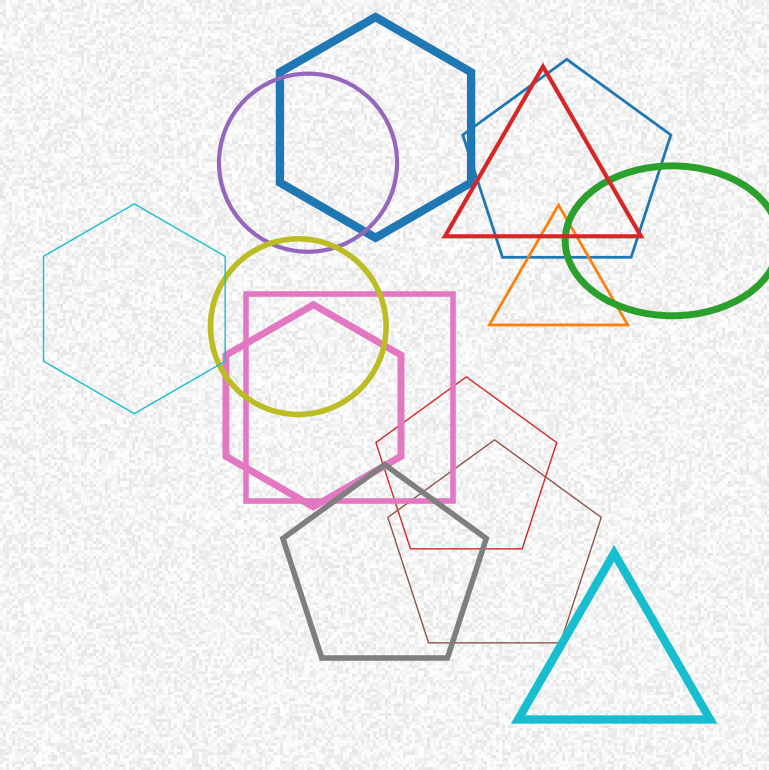[{"shape": "pentagon", "thickness": 1, "radius": 0.71, "center": [0.736, 0.781]}, {"shape": "hexagon", "thickness": 3, "radius": 0.72, "center": [0.488, 0.835]}, {"shape": "triangle", "thickness": 1, "radius": 0.52, "center": [0.725, 0.63]}, {"shape": "oval", "thickness": 2.5, "radius": 0.7, "center": [0.873, 0.687]}, {"shape": "pentagon", "thickness": 0.5, "radius": 0.62, "center": [0.606, 0.387]}, {"shape": "triangle", "thickness": 1.5, "radius": 0.73, "center": [0.705, 0.767]}, {"shape": "circle", "thickness": 1.5, "radius": 0.58, "center": [0.4, 0.789]}, {"shape": "pentagon", "thickness": 0.5, "radius": 0.73, "center": [0.642, 0.283]}, {"shape": "hexagon", "thickness": 2.5, "radius": 0.66, "center": [0.407, 0.473]}, {"shape": "square", "thickness": 2, "radius": 0.67, "center": [0.454, 0.484]}, {"shape": "pentagon", "thickness": 2, "radius": 0.69, "center": [0.499, 0.258]}, {"shape": "circle", "thickness": 2, "radius": 0.57, "center": [0.387, 0.576]}, {"shape": "hexagon", "thickness": 0.5, "radius": 0.68, "center": [0.174, 0.599]}, {"shape": "triangle", "thickness": 3, "radius": 0.72, "center": [0.798, 0.138]}]